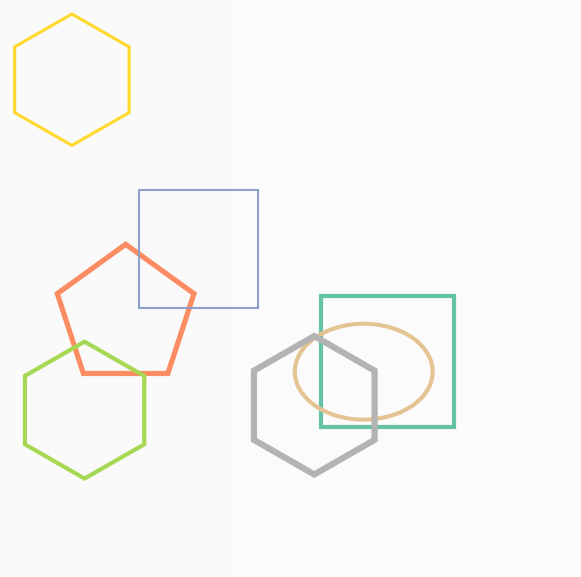[{"shape": "square", "thickness": 2, "radius": 0.57, "center": [0.666, 0.373]}, {"shape": "pentagon", "thickness": 2.5, "radius": 0.62, "center": [0.216, 0.452]}, {"shape": "square", "thickness": 1, "radius": 0.51, "center": [0.342, 0.568]}, {"shape": "hexagon", "thickness": 2, "radius": 0.59, "center": [0.145, 0.289]}, {"shape": "hexagon", "thickness": 1.5, "radius": 0.57, "center": [0.124, 0.861]}, {"shape": "oval", "thickness": 2, "radius": 0.59, "center": [0.626, 0.356]}, {"shape": "hexagon", "thickness": 3, "radius": 0.6, "center": [0.541, 0.297]}]